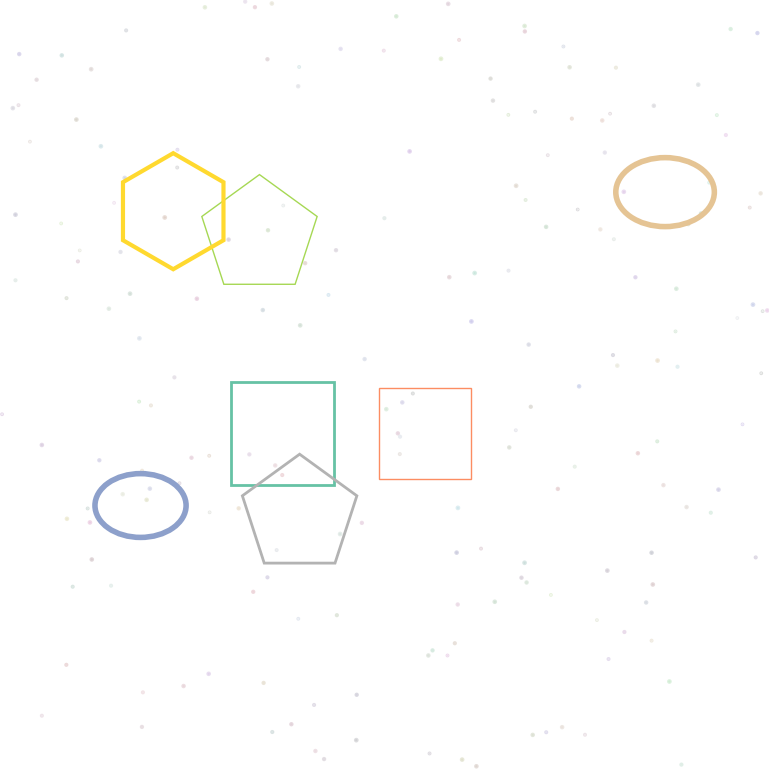[{"shape": "square", "thickness": 1, "radius": 0.34, "center": [0.367, 0.437]}, {"shape": "square", "thickness": 0.5, "radius": 0.3, "center": [0.552, 0.437]}, {"shape": "oval", "thickness": 2, "radius": 0.3, "center": [0.183, 0.343]}, {"shape": "pentagon", "thickness": 0.5, "radius": 0.39, "center": [0.337, 0.695]}, {"shape": "hexagon", "thickness": 1.5, "radius": 0.38, "center": [0.225, 0.726]}, {"shape": "oval", "thickness": 2, "radius": 0.32, "center": [0.864, 0.75]}, {"shape": "pentagon", "thickness": 1, "radius": 0.39, "center": [0.389, 0.332]}]